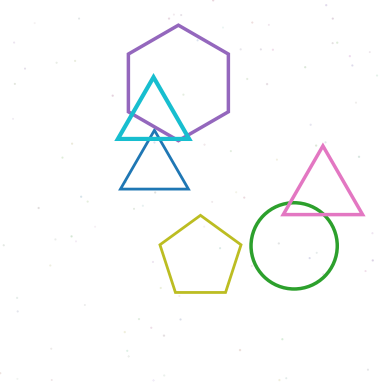[{"shape": "triangle", "thickness": 2, "radius": 0.51, "center": [0.401, 0.56]}, {"shape": "circle", "thickness": 2.5, "radius": 0.56, "center": [0.764, 0.361]}, {"shape": "hexagon", "thickness": 2.5, "radius": 0.75, "center": [0.463, 0.785]}, {"shape": "triangle", "thickness": 2.5, "radius": 0.59, "center": [0.839, 0.502]}, {"shape": "pentagon", "thickness": 2, "radius": 0.55, "center": [0.521, 0.33]}, {"shape": "triangle", "thickness": 3, "radius": 0.53, "center": [0.399, 0.693]}]